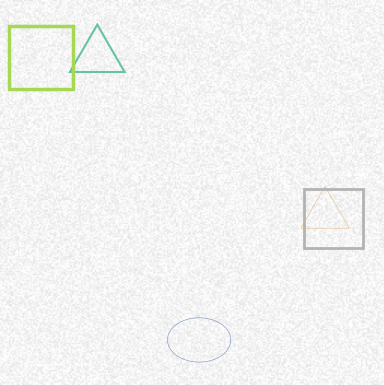[{"shape": "triangle", "thickness": 1.5, "radius": 0.41, "center": [0.253, 0.854]}, {"shape": "oval", "thickness": 0.5, "radius": 0.41, "center": [0.517, 0.117]}, {"shape": "square", "thickness": 2.5, "radius": 0.41, "center": [0.106, 0.85]}, {"shape": "triangle", "thickness": 0.5, "radius": 0.36, "center": [0.844, 0.444]}, {"shape": "square", "thickness": 2, "radius": 0.38, "center": [0.867, 0.432]}]